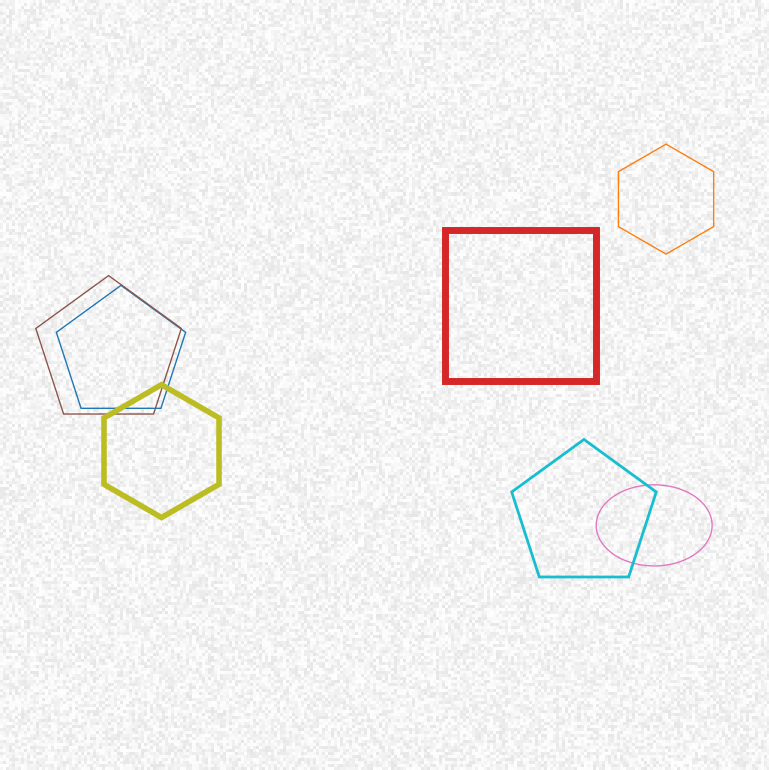[{"shape": "pentagon", "thickness": 0.5, "radius": 0.44, "center": [0.157, 0.541]}, {"shape": "hexagon", "thickness": 0.5, "radius": 0.36, "center": [0.865, 0.741]}, {"shape": "square", "thickness": 2.5, "radius": 0.49, "center": [0.676, 0.603]}, {"shape": "pentagon", "thickness": 0.5, "radius": 0.5, "center": [0.141, 0.543]}, {"shape": "oval", "thickness": 0.5, "radius": 0.38, "center": [0.85, 0.318]}, {"shape": "hexagon", "thickness": 2, "radius": 0.43, "center": [0.21, 0.414]}, {"shape": "pentagon", "thickness": 1, "radius": 0.49, "center": [0.758, 0.331]}]